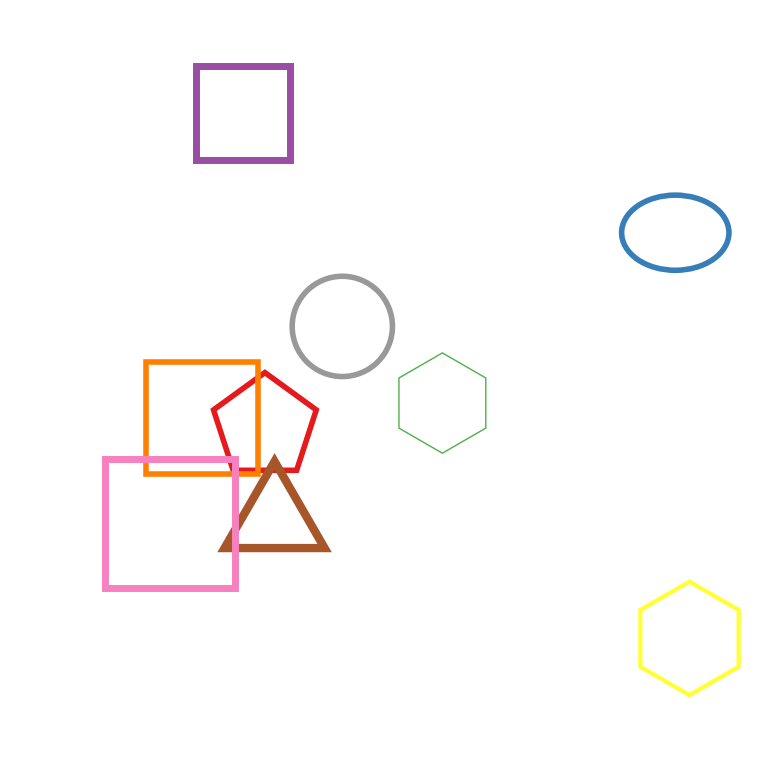[{"shape": "pentagon", "thickness": 2, "radius": 0.35, "center": [0.344, 0.446]}, {"shape": "oval", "thickness": 2, "radius": 0.35, "center": [0.877, 0.698]}, {"shape": "hexagon", "thickness": 0.5, "radius": 0.33, "center": [0.575, 0.477]}, {"shape": "square", "thickness": 2.5, "radius": 0.31, "center": [0.315, 0.853]}, {"shape": "square", "thickness": 2, "radius": 0.36, "center": [0.263, 0.457]}, {"shape": "hexagon", "thickness": 1.5, "radius": 0.37, "center": [0.895, 0.171]}, {"shape": "triangle", "thickness": 3, "radius": 0.37, "center": [0.357, 0.326]}, {"shape": "square", "thickness": 2.5, "radius": 0.42, "center": [0.221, 0.32]}, {"shape": "circle", "thickness": 2, "radius": 0.33, "center": [0.445, 0.576]}]